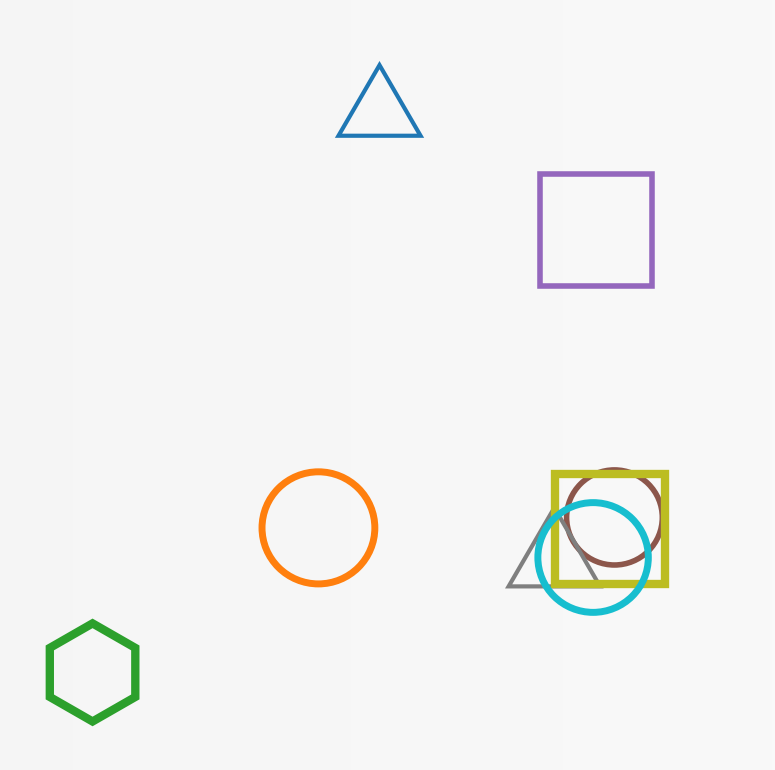[{"shape": "triangle", "thickness": 1.5, "radius": 0.31, "center": [0.49, 0.854]}, {"shape": "circle", "thickness": 2.5, "radius": 0.36, "center": [0.411, 0.314]}, {"shape": "hexagon", "thickness": 3, "radius": 0.32, "center": [0.119, 0.127]}, {"shape": "square", "thickness": 2, "radius": 0.36, "center": [0.769, 0.701]}, {"shape": "circle", "thickness": 2, "radius": 0.31, "center": [0.793, 0.328]}, {"shape": "triangle", "thickness": 1.5, "radius": 0.34, "center": [0.715, 0.273]}, {"shape": "square", "thickness": 3, "radius": 0.36, "center": [0.787, 0.313]}, {"shape": "circle", "thickness": 2.5, "radius": 0.36, "center": [0.765, 0.276]}]